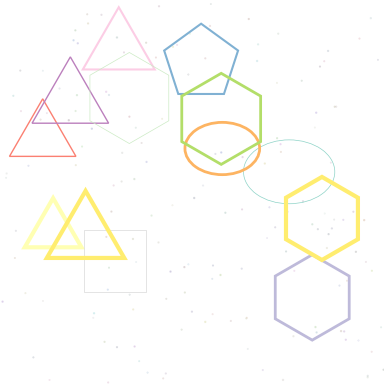[{"shape": "oval", "thickness": 0.5, "radius": 0.59, "center": [0.751, 0.554]}, {"shape": "triangle", "thickness": 3, "radius": 0.43, "center": [0.138, 0.4]}, {"shape": "hexagon", "thickness": 2, "radius": 0.55, "center": [0.811, 0.227]}, {"shape": "triangle", "thickness": 1, "radius": 0.5, "center": [0.111, 0.644]}, {"shape": "pentagon", "thickness": 1.5, "radius": 0.5, "center": [0.522, 0.838]}, {"shape": "oval", "thickness": 2, "radius": 0.48, "center": [0.577, 0.614]}, {"shape": "hexagon", "thickness": 2, "radius": 0.59, "center": [0.575, 0.691]}, {"shape": "triangle", "thickness": 1.5, "radius": 0.54, "center": [0.308, 0.873]}, {"shape": "square", "thickness": 0.5, "radius": 0.4, "center": [0.298, 0.322]}, {"shape": "triangle", "thickness": 1, "radius": 0.57, "center": [0.183, 0.737]}, {"shape": "hexagon", "thickness": 0.5, "radius": 0.59, "center": [0.336, 0.745]}, {"shape": "hexagon", "thickness": 3, "radius": 0.54, "center": [0.836, 0.433]}, {"shape": "triangle", "thickness": 3, "radius": 0.58, "center": [0.222, 0.388]}]